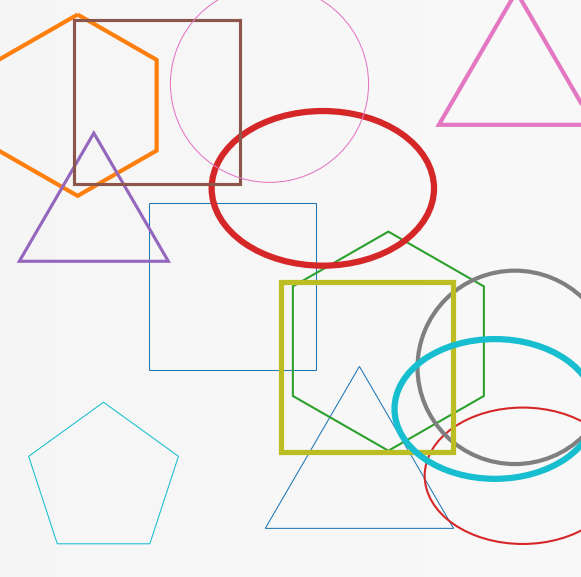[{"shape": "triangle", "thickness": 0.5, "radius": 0.94, "center": [0.618, 0.178]}, {"shape": "square", "thickness": 0.5, "radius": 0.72, "center": [0.4, 0.503]}, {"shape": "hexagon", "thickness": 2, "radius": 0.79, "center": [0.134, 0.817]}, {"shape": "hexagon", "thickness": 1, "radius": 0.95, "center": [0.668, 0.408]}, {"shape": "oval", "thickness": 1, "radius": 0.84, "center": [0.899, 0.175]}, {"shape": "oval", "thickness": 3, "radius": 0.96, "center": [0.555, 0.673]}, {"shape": "triangle", "thickness": 1.5, "radius": 0.74, "center": [0.161, 0.621]}, {"shape": "square", "thickness": 1.5, "radius": 0.71, "center": [0.27, 0.823]}, {"shape": "circle", "thickness": 0.5, "radius": 0.85, "center": [0.464, 0.854]}, {"shape": "triangle", "thickness": 2, "radius": 0.77, "center": [0.888, 0.86]}, {"shape": "circle", "thickness": 2, "radius": 0.84, "center": [0.886, 0.363]}, {"shape": "square", "thickness": 2.5, "radius": 0.74, "center": [0.631, 0.364]}, {"shape": "pentagon", "thickness": 0.5, "radius": 0.68, "center": [0.178, 0.167]}, {"shape": "oval", "thickness": 3, "radius": 0.86, "center": [0.852, 0.291]}]